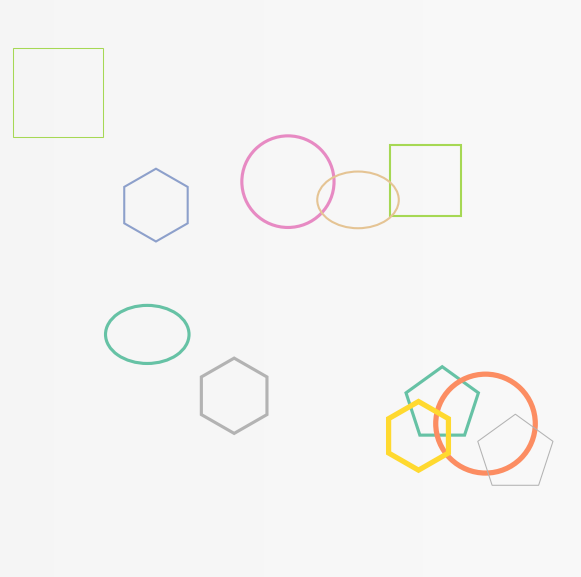[{"shape": "pentagon", "thickness": 1.5, "radius": 0.33, "center": [0.761, 0.299]}, {"shape": "oval", "thickness": 1.5, "radius": 0.36, "center": [0.253, 0.42]}, {"shape": "circle", "thickness": 2.5, "radius": 0.43, "center": [0.835, 0.266]}, {"shape": "hexagon", "thickness": 1, "radius": 0.32, "center": [0.268, 0.644]}, {"shape": "circle", "thickness": 1.5, "radius": 0.4, "center": [0.495, 0.685]}, {"shape": "square", "thickness": 0.5, "radius": 0.39, "center": [0.1, 0.839]}, {"shape": "square", "thickness": 1, "radius": 0.3, "center": [0.732, 0.687]}, {"shape": "hexagon", "thickness": 2.5, "radius": 0.3, "center": [0.72, 0.244]}, {"shape": "oval", "thickness": 1, "radius": 0.35, "center": [0.616, 0.653]}, {"shape": "pentagon", "thickness": 0.5, "radius": 0.34, "center": [0.887, 0.214]}, {"shape": "hexagon", "thickness": 1.5, "radius": 0.33, "center": [0.403, 0.314]}]